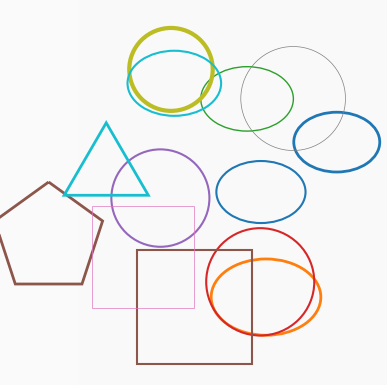[{"shape": "oval", "thickness": 1.5, "radius": 0.58, "center": [0.673, 0.501]}, {"shape": "oval", "thickness": 2, "radius": 0.55, "center": [0.869, 0.631]}, {"shape": "oval", "thickness": 2, "radius": 0.71, "center": [0.686, 0.228]}, {"shape": "oval", "thickness": 1, "radius": 0.6, "center": [0.638, 0.743]}, {"shape": "circle", "thickness": 1.5, "radius": 0.7, "center": [0.672, 0.268]}, {"shape": "circle", "thickness": 1.5, "radius": 0.63, "center": [0.414, 0.486]}, {"shape": "square", "thickness": 1.5, "radius": 0.74, "center": [0.502, 0.203]}, {"shape": "pentagon", "thickness": 2, "radius": 0.73, "center": [0.125, 0.381]}, {"shape": "square", "thickness": 0.5, "radius": 0.66, "center": [0.369, 0.332]}, {"shape": "circle", "thickness": 0.5, "radius": 0.68, "center": [0.756, 0.744]}, {"shape": "circle", "thickness": 3, "radius": 0.54, "center": [0.441, 0.82]}, {"shape": "oval", "thickness": 1.5, "radius": 0.6, "center": [0.45, 0.784]}, {"shape": "triangle", "thickness": 2, "radius": 0.63, "center": [0.274, 0.556]}]